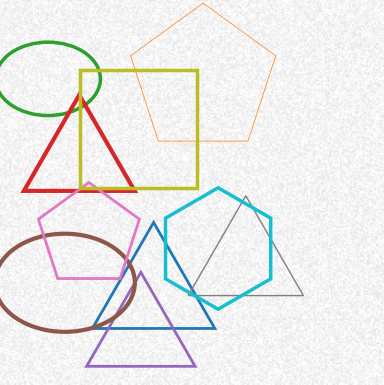[{"shape": "triangle", "thickness": 2, "radius": 0.92, "center": [0.399, 0.239]}, {"shape": "pentagon", "thickness": 0.5, "radius": 0.99, "center": [0.528, 0.794]}, {"shape": "oval", "thickness": 2.5, "radius": 0.68, "center": [0.125, 0.795]}, {"shape": "triangle", "thickness": 3, "radius": 0.83, "center": [0.206, 0.587]}, {"shape": "triangle", "thickness": 2, "radius": 0.81, "center": [0.366, 0.13]}, {"shape": "oval", "thickness": 3, "radius": 0.91, "center": [0.168, 0.266]}, {"shape": "pentagon", "thickness": 2, "radius": 0.69, "center": [0.231, 0.388]}, {"shape": "triangle", "thickness": 1, "radius": 0.86, "center": [0.638, 0.319]}, {"shape": "square", "thickness": 2.5, "radius": 0.76, "center": [0.359, 0.665]}, {"shape": "hexagon", "thickness": 2.5, "radius": 0.79, "center": [0.567, 0.355]}]